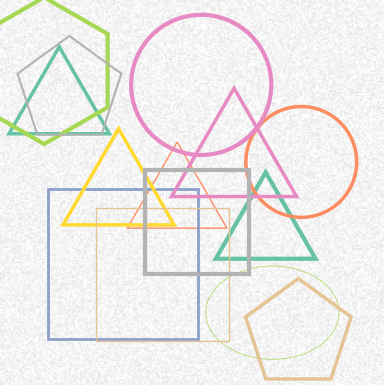[{"shape": "triangle", "thickness": 3, "radius": 0.75, "center": [0.69, 0.403]}, {"shape": "triangle", "thickness": 2.5, "radius": 0.75, "center": [0.154, 0.728]}, {"shape": "circle", "thickness": 2.5, "radius": 0.72, "center": [0.782, 0.579]}, {"shape": "triangle", "thickness": 1, "radius": 0.75, "center": [0.46, 0.482]}, {"shape": "square", "thickness": 2, "radius": 0.97, "center": [0.321, 0.314]}, {"shape": "triangle", "thickness": 2.5, "radius": 0.94, "center": [0.608, 0.583]}, {"shape": "circle", "thickness": 3, "radius": 0.91, "center": [0.523, 0.78]}, {"shape": "oval", "thickness": 0.5, "radius": 0.87, "center": [0.708, 0.188]}, {"shape": "hexagon", "thickness": 3, "radius": 0.95, "center": [0.115, 0.816]}, {"shape": "triangle", "thickness": 2.5, "radius": 0.83, "center": [0.308, 0.499]}, {"shape": "square", "thickness": 1, "radius": 0.86, "center": [0.422, 0.286]}, {"shape": "pentagon", "thickness": 2.5, "radius": 0.72, "center": [0.775, 0.132]}, {"shape": "pentagon", "thickness": 1.5, "radius": 0.71, "center": [0.18, 0.765]}, {"shape": "square", "thickness": 3, "radius": 0.68, "center": [0.511, 0.424]}]